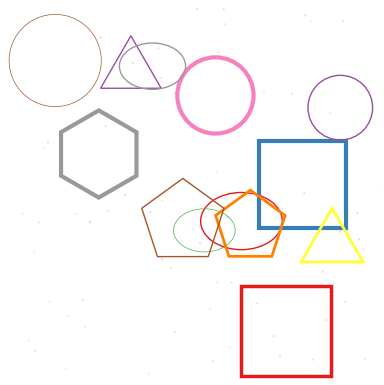[{"shape": "square", "thickness": 2.5, "radius": 0.58, "center": [0.743, 0.139]}, {"shape": "oval", "thickness": 1, "radius": 0.53, "center": [0.627, 0.426]}, {"shape": "square", "thickness": 3, "radius": 0.57, "center": [0.787, 0.521]}, {"shape": "oval", "thickness": 0.5, "radius": 0.4, "center": [0.531, 0.402]}, {"shape": "triangle", "thickness": 1, "radius": 0.45, "center": [0.34, 0.816]}, {"shape": "circle", "thickness": 1, "radius": 0.42, "center": [0.884, 0.72]}, {"shape": "pentagon", "thickness": 2, "radius": 0.47, "center": [0.65, 0.411]}, {"shape": "triangle", "thickness": 2, "radius": 0.47, "center": [0.863, 0.366]}, {"shape": "circle", "thickness": 0.5, "radius": 0.6, "center": [0.143, 0.843]}, {"shape": "pentagon", "thickness": 1, "radius": 0.56, "center": [0.475, 0.424]}, {"shape": "circle", "thickness": 3, "radius": 0.49, "center": [0.56, 0.752]}, {"shape": "hexagon", "thickness": 3, "radius": 0.57, "center": [0.257, 0.6]}, {"shape": "oval", "thickness": 1, "radius": 0.43, "center": [0.396, 0.828]}]